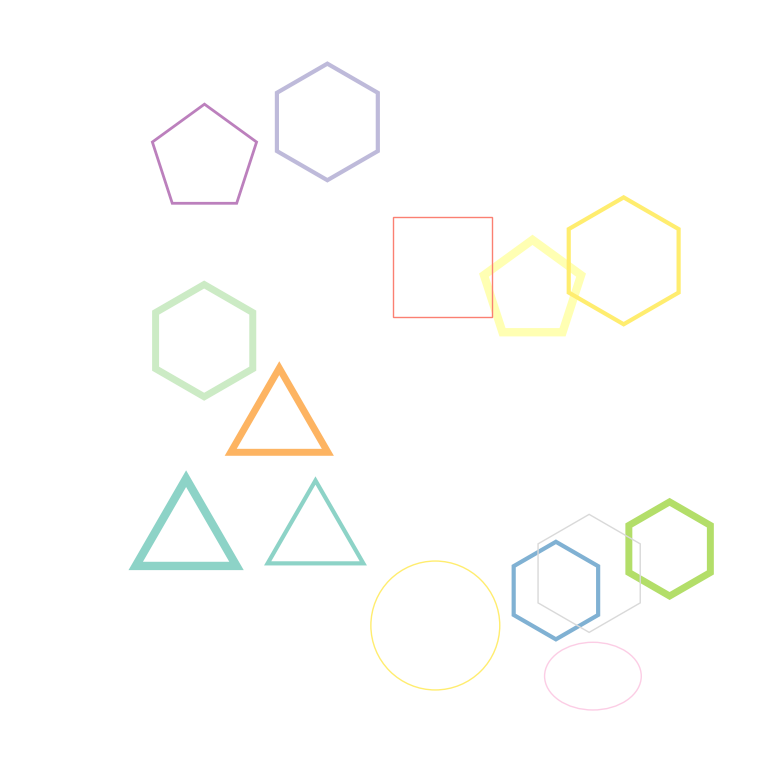[{"shape": "triangle", "thickness": 1.5, "radius": 0.36, "center": [0.41, 0.304]}, {"shape": "triangle", "thickness": 3, "radius": 0.38, "center": [0.242, 0.303]}, {"shape": "pentagon", "thickness": 3, "radius": 0.33, "center": [0.692, 0.622]}, {"shape": "hexagon", "thickness": 1.5, "radius": 0.38, "center": [0.425, 0.842]}, {"shape": "square", "thickness": 0.5, "radius": 0.32, "center": [0.575, 0.653]}, {"shape": "hexagon", "thickness": 1.5, "radius": 0.32, "center": [0.722, 0.233]}, {"shape": "triangle", "thickness": 2.5, "radius": 0.36, "center": [0.363, 0.449]}, {"shape": "hexagon", "thickness": 2.5, "radius": 0.31, "center": [0.87, 0.287]}, {"shape": "oval", "thickness": 0.5, "radius": 0.31, "center": [0.77, 0.122]}, {"shape": "hexagon", "thickness": 0.5, "radius": 0.38, "center": [0.765, 0.255]}, {"shape": "pentagon", "thickness": 1, "radius": 0.36, "center": [0.266, 0.794]}, {"shape": "hexagon", "thickness": 2.5, "radius": 0.36, "center": [0.265, 0.558]}, {"shape": "circle", "thickness": 0.5, "radius": 0.42, "center": [0.565, 0.188]}, {"shape": "hexagon", "thickness": 1.5, "radius": 0.41, "center": [0.81, 0.661]}]